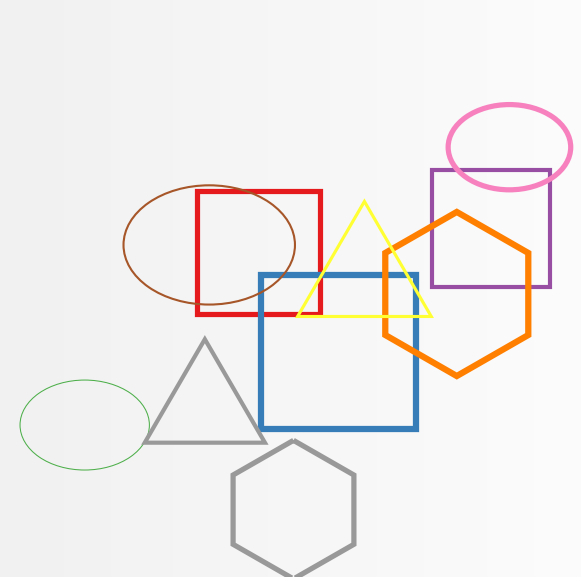[{"shape": "square", "thickness": 2.5, "radius": 0.53, "center": [0.445, 0.562]}, {"shape": "square", "thickness": 3, "radius": 0.67, "center": [0.582, 0.39]}, {"shape": "oval", "thickness": 0.5, "radius": 0.56, "center": [0.146, 0.263]}, {"shape": "square", "thickness": 2, "radius": 0.51, "center": [0.845, 0.603]}, {"shape": "hexagon", "thickness": 3, "radius": 0.71, "center": [0.786, 0.49]}, {"shape": "triangle", "thickness": 1.5, "radius": 0.66, "center": [0.627, 0.518]}, {"shape": "oval", "thickness": 1, "radius": 0.74, "center": [0.36, 0.575]}, {"shape": "oval", "thickness": 2.5, "radius": 0.53, "center": [0.876, 0.744]}, {"shape": "triangle", "thickness": 2, "radius": 0.6, "center": [0.352, 0.292]}, {"shape": "hexagon", "thickness": 2.5, "radius": 0.6, "center": [0.505, 0.117]}]